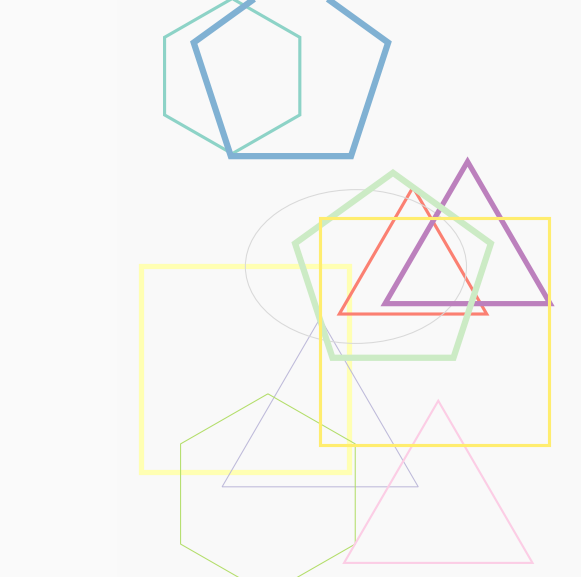[{"shape": "hexagon", "thickness": 1.5, "radius": 0.67, "center": [0.399, 0.867]}, {"shape": "square", "thickness": 2.5, "radius": 0.9, "center": [0.422, 0.36]}, {"shape": "triangle", "thickness": 0.5, "radius": 0.97, "center": [0.551, 0.254]}, {"shape": "triangle", "thickness": 1.5, "radius": 0.73, "center": [0.711, 0.529]}, {"shape": "pentagon", "thickness": 3, "radius": 0.88, "center": [0.501, 0.871]}, {"shape": "hexagon", "thickness": 0.5, "radius": 0.87, "center": [0.461, 0.144]}, {"shape": "triangle", "thickness": 1, "radius": 0.94, "center": [0.754, 0.118]}, {"shape": "oval", "thickness": 0.5, "radius": 0.95, "center": [0.612, 0.538]}, {"shape": "triangle", "thickness": 2.5, "radius": 0.82, "center": [0.804, 0.555]}, {"shape": "pentagon", "thickness": 3, "radius": 0.89, "center": [0.676, 0.523]}, {"shape": "square", "thickness": 1.5, "radius": 0.98, "center": [0.748, 0.425]}]